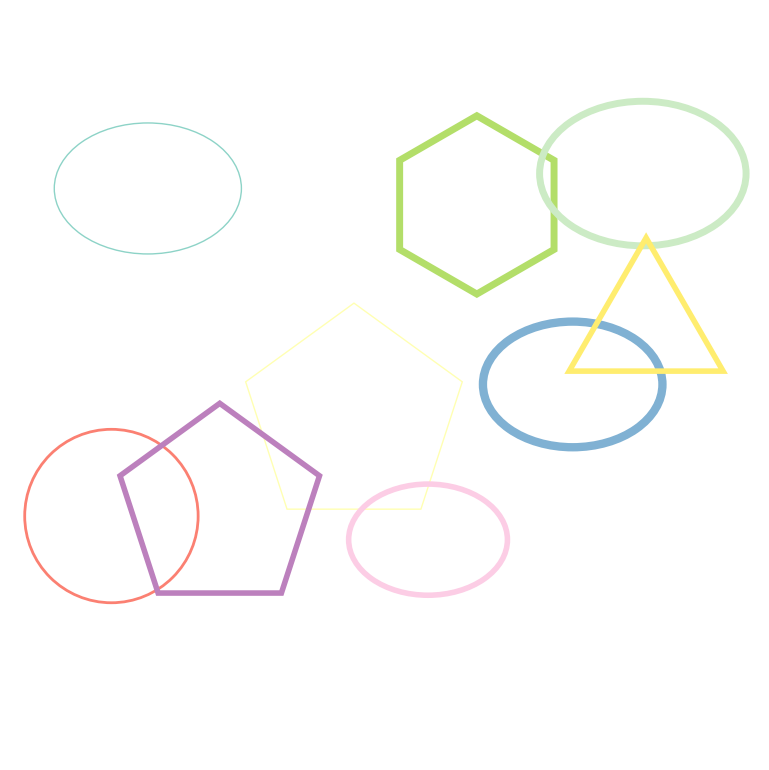[{"shape": "oval", "thickness": 0.5, "radius": 0.61, "center": [0.192, 0.755]}, {"shape": "pentagon", "thickness": 0.5, "radius": 0.74, "center": [0.46, 0.458]}, {"shape": "circle", "thickness": 1, "radius": 0.56, "center": [0.145, 0.33]}, {"shape": "oval", "thickness": 3, "radius": 0.58, "center": [0.744, 0.501]}, {"shape": "hexagon", "thickness": 2.5, "radius": 0.58, "center": [0.619, 0.734]}, {"shape": "oval", "thickness": 2, "radius": 0.52, "center": [0.556, 0.299]}, {"shape": "pentagon", "thickness": 2, "radius": 0.68, "center": [0.285, 0.34]}, {"shape": "oval", "thickness": 2.5, "radius": 0.67, "center": [0.835, 0.775]}, {"shape": "triangle", "thickness": 2, "radius": 0.58, "center": [0.839, 0.576]}]